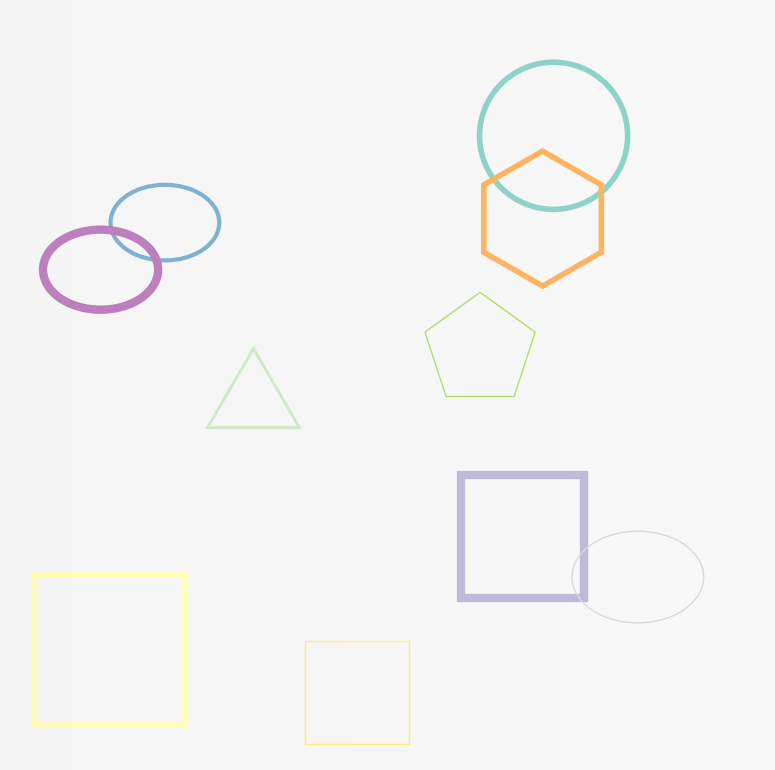[{"shape": "circle", "thickness": 2, "radius": 0.48, "center": [0.714, 0.824]}, {"shape": "square", "thickness": 2, "radius": 0.49, "center": [0.141, 0.156]}, {"shape": "square", "thickness": 3, "radius": 0.4, "center": [0.674, 0.304]}, {"shape": "oval", "thickness": 1.5, "radius": 0.35, "center": [0.213, 0.711]}, {"shape": "hexagon", "thickness": 2, "radius": 0.44, "center": [0.7, 0.716]}, {"shape": "pentagon", "thickness": 0.5, "radius": 0.37, "center": [0.619, 0.546]}, {"shape": "oval", "thickness": 0.5, "radius": 0.43, "center": [0.823, 0.251]}, {"shape": "oval", "thickness": 3, "radius": 0.37, "center": [0.13, 0.65]}, {"shape": "triangle", "thickness": 1, "radius": 0.34, "center": [0.327, 0.479]}, {"shape": "square", "thickness": 0.5, "radius": 0.33, "center": [0.46, 0.1]}]